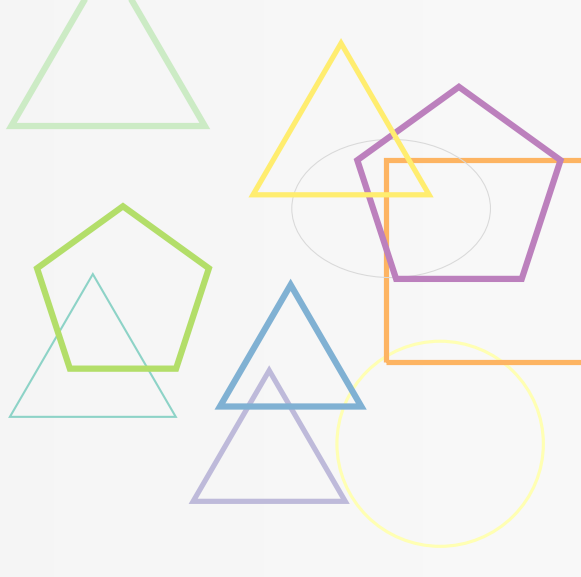[{"shape": "triangle", "thickness": 1, "radius": 0.82, "center": [0.16, 0.36]}, {"shape": "circle", "thickness": 1.5, "radius": 0.89, "center": [0.757, 0.231]}, {"shape": "triangle", "thickness": 2.5, "radius": 0.76, "center": [0.463, 0.207]}, {"shape": "triangle", "thickness": 3, "radius": 0.7, "center": [0.5, 0.365]}, {"shape": "square", "thickness": 2.5, "radius": 0.88, "center": [0.839, 0.547]}, {"shape": "pentagon", "thickness": 3, "radius": 0.78, "center": [0.212, 0.487]}, {"shape": "oval", "thickness": 0.5, "radius": 0.85, "center": [0.673, 0.638]}, {"shape": "pentagon", "thickness": 3, "radius": 0.92, "center": [0.79, 0.665]}, {"shape": "triangle", "thickness": 3, "radius": 0.96, "center": [0.186, 0.877]}, {"shape": "triangle", "thickness": 2.5, "radius": 0.87, "center": [0.587, 0.749]}]